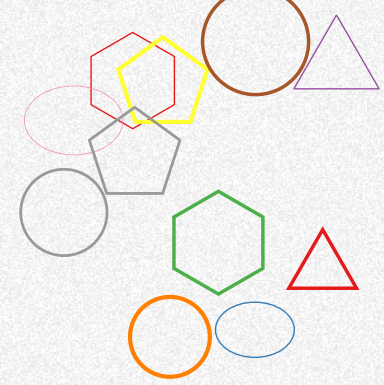[{"shape": "hexagon", "thickness": 1, "radius": 0.63, "center": [0.345, 0.791]}, {"shape": "triangle", "thickness": 2.5, "radius": 0.51, "center": [0.838, 0.302]}, {"shape": "oval", "thickness": 1, "radius": 0.51, "center": [0.662, 0.143]}, {"shape": "hexagon", "thickness": 2.5, "radius": 0.67, "center": [0.567, 0.37]}, {"shape": "triangle", "thickness": 1, "radius": 0.64, "center": [0.874, 0.833]}, {"shape": "circle", "thickness": 3, "radius": 0.52, "center": [0.441, 0.125]}, {"shape": "pentagon", "thickness": 3, "radius": 0.61, "center": [0.423, 0.782]}, {"shape": "circle", "thickness": 2.5, "radius": 0.69, "center": [0.664, 0.892]}, {"shape": "oval", "thickness": 0.5, "radius": 0.64, "center": [0.191, 0.687]}, {"shape": "circle", "thickness": 2, "radius": 0.56, "center": [0.166, 0.448]}, {"shape": "pentagon", "thickness": 2, "radius": 0.62, "center": [0.35, 0.598]}]